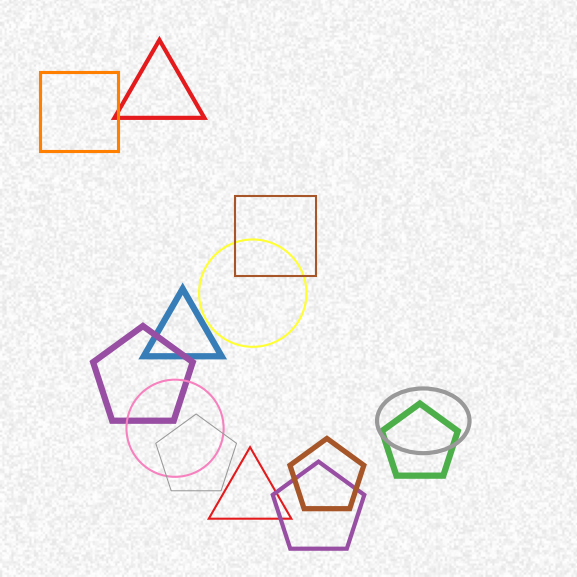[{"shape": "triangle", "thickness": 2, "radius": 0.45, "center": [0.276, 0.84]}, {"shape": "triangle", "thickness": 1, "radius": 0.41, "center": [0.433, 0.142]}, {"shape": "triangle", "thickness": 3, "radius": 0.39, "center": [0.316, 0.421]}, {"shape": "pentagon", "thickness": 3, "radius": 0.35, "center": [0.727, 0.231]}, {"shape": "pentagon", "thickness": 3, "radius": 0.45, "center": [0.247, 0.344]}, {"shape": "pentagon", "thickness": 2, "radius": 0.42, "center": [0.552, 0.116]}, {"shape": "square", "thickness": 1.5, "radius": 0.34, "center": [0.137, 0.806]}, {"shape": "circle", "thickness": 1, "radius": 0.46, "center": [0.438, 0.492]}, {"shape": "pentagon", "thickness": 2.5, "radius": 0.34, "center": [0.566, 0.173]}, {"shape": "square", "thickness": 1, "radius": 0.35, "center": [0.477, 0.591]}, {"shape": "circle", "thickness": 1, "radius": 0.42, "center": [0.303, 0.258]}, {"shape": "pentagon", "thickness": 0.5, "radius": 0.37, "center": [0.34, 0.209]}, {"shape": "oval", "thickness": 2, "radius": 0.4, "center": [0.733, 0.27]}]